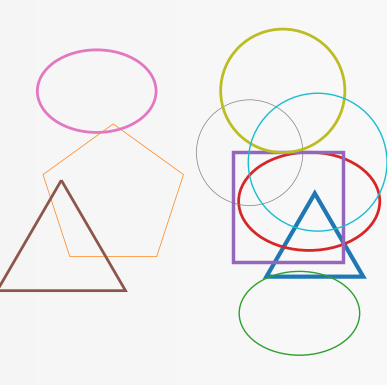[{"shape": "triangle", "thickness": 3, "radius": 0.72, "center": [0.812, 0.354]}, {"shape": "pentagon", "thickness": 0.5, "radius": 0.95, "center": [0.292, 0.488]}, {"shape": "oval", "thickness": 1, "radius": 0.78, "center": [0.773, 0.186]}, {"shape": "oval", "thickness": 2, "radius": 0.91, "center": [0.798, 0.477]}, {"shape": "square", "thickness": 2.5, "radius": 0.71, "center": [0.743, 0.462]}, {"shape": "triangle", "thickness": 2, "radius": 0.96, "center": [0.158, 0.341]}, {"shape": "oval", "thickness": 2, "radius": 0.77, "center": [0.25, 0.763]}, {"shape": "circle", "thickness": 0.5, "radius": 0.69, "center": [0.644, 0.603]}, {"shape": "circle", "thickness": 2, "radius": 0.8, "center": [0.73, 0.764]}, {"shape": "circle", "thickness": 1, "radius": 0.9, "center": [0.82, 0.579]}]